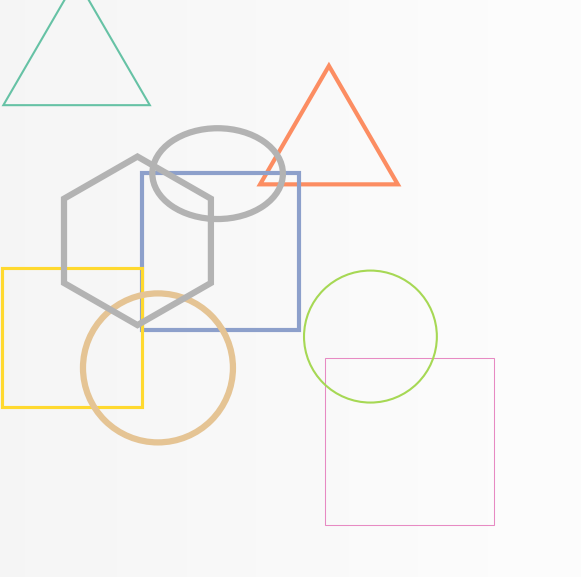[{"shape": "triangle", "thickness": 1, "radius": 0.73, "center": [0.132, 0.89]}, {"shape": "triangle", "thickness": 2, "radius": 0.68, "center": [0.566, 0.748]}, {"shape": "square", "thickness": 2, "radius": 0.68, "center": [0.379, 0.564]}, {"shape": "square", "thickness": 0.5, "radius": 0.73, "center": [0.705, 0.234]}, {"shape": "circle", "thickness": 1, "radius": 0.57, "center": [0.637, 0.416]}, {"shape": "square", "thickness": 1.5, "radius": 0.6, "center": [0.124, 0.414]}, {"shape": "circle", "thickness": 3, "radius": 0.65, "center": [0.272, 0.362]}, {"shape": "oval", "thickness": 3, "radius": 0.56, "center": [0.374, 0.698]}, {"shape": "hexagon", "thickness": 3, "radius": 0.73, "center": [0.236, 0.582]}]